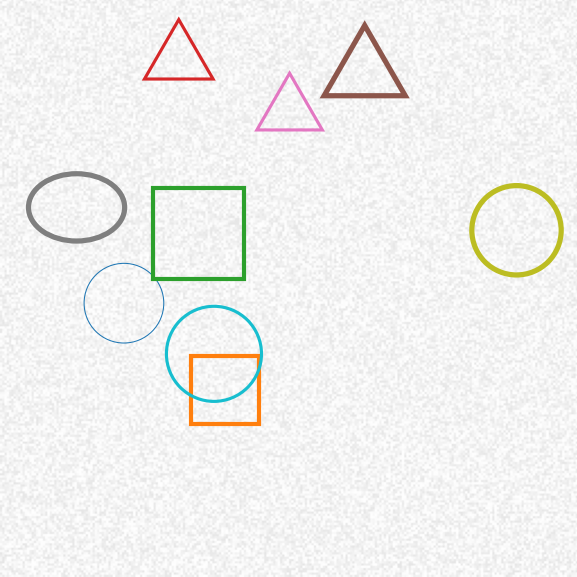[{"shape": "circle", "thickness": 0.5, "radius": 0.34, "center": [0.215, 0.474]}, {"shape": "square", "thickness": 2, "radius": 0.29, "center": [0.39, 0.324]}, {"shape": "square", "thickness": 2, "radius": 0.39, "center": [0.344, 0.595]}, {"shape": "triangle", "thickness": 1.5, "radius": 0.34, "center": [0.31, 0.897]}, {"shape": "triangle", "thickness": 2.5, "radius": 0.41, "center": [0.631, 0.874]}, {"shape": "triangle", "thickness": 1.5, "radius": 0.33, "center": [0.501, 0.807]}, {"shape": "oval", "thickness": 2.5, "radius": 0.42, "center": [0.133, 0.64]}, {"shape": "circle", "thickness": 2.5, "radius": 0.39, "center": [0.894, 0.6]}, {"shape": "circle", "thickness": 1.5, "radius": 0.41, "center": [0.37, 0.386]}]